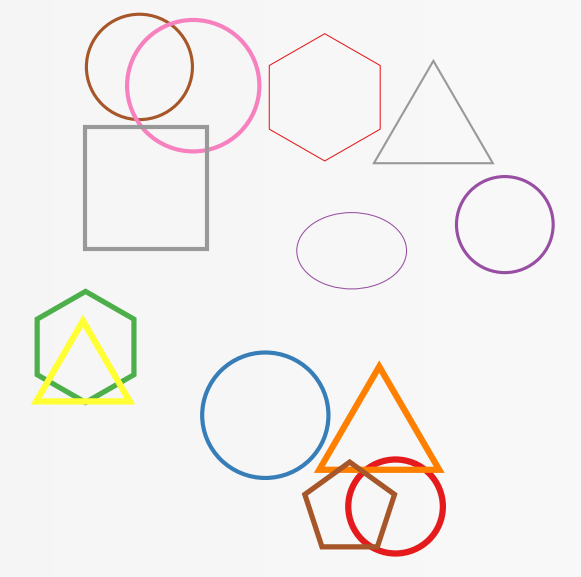[{"shape": "circle", "thickness": 3, "radius": 0.41, "center": [0.681, 0.122]}, {"shape": "hexagon", "thickness": 0.5, "radius": 0.55, "center": [0.559, 0.831]}, {"shape": "circle", "thickness": 2, "radius": 0.54, "center": [0.456, 0.28]}, {"shape": "hexagon", "thickness": 2.5, "radius": 0.48, "center": [0.147, 0.398]}, {"shape": "circle", "thickness": 1.5, "radius": 0.42, "center": [0.869, 0.61]}, {"shape": "oval", "thickness": 0.5, "radius": 0.47, "center": [0.605, 0.565]}, {"shape": "triangle", "thickness": 3, "radius": 0.6, "center": [0.652, 0.245]}, {"shape": "triangle", "thickness": 3, "radius": 0.46, "center": [0.143, 0.351]}, {"shape": "pentagon", "thickness": 2.5, "radius": 0.41, "center": [0.602, 0.118]}, {"shape": "circle", "thickness": 1.5, "radius": 0.46, "center": [0.24, 0.883]}, {"shape": "circle", "thickness": 2, "radius": 0.57, "center": [0.332, 0.851]}, {"shape": "square", "thickness": 2, "radius": 0.53, "center": [0.251, 0.674]}, {"shape": "triangle", "thickness": 1, "radius": 0.59, "center": [0.746, 0.776]}]